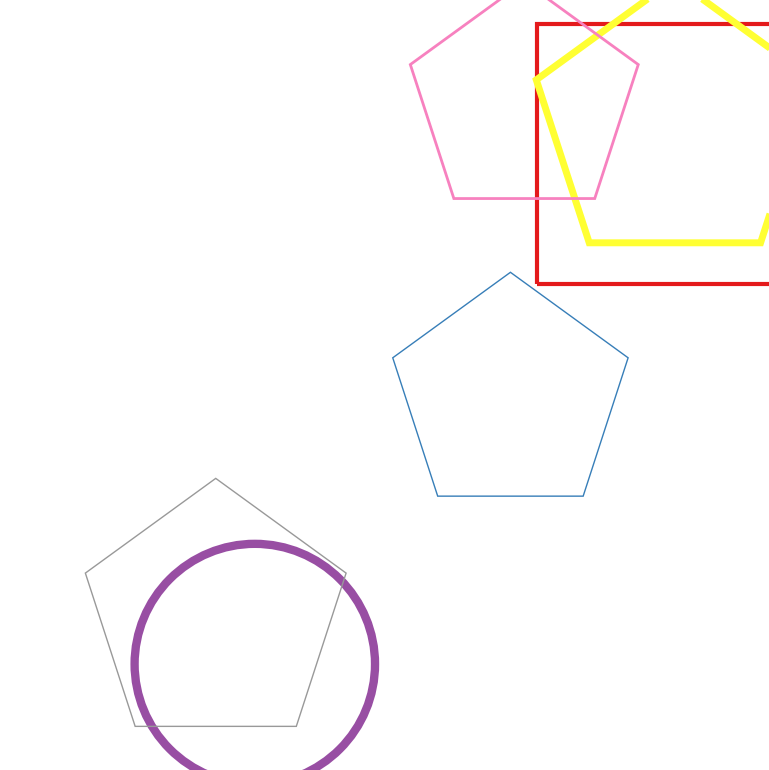[{"shape": "square", "thickness": 1.5, "radius": 0.84, "center": [0.867, 0.8]}, {"shape": "pentagon", "thickness": 0.5, "radius": 0.8, "center": [0.663, 0.486]}, {"shape": "circle", "thickness": 3, "radius": 0.78, "center": [0.331, 0.138]}, {"shape": "pentagon", "thickness": 2.5, "radius": 0.95, "center": [0.877, 0.838]}, {"shape": "pentagon", "thickness": 1, "radius": 0.78, "center": [0.681, 0.868]}, {"shape": "pentagon", "thickness": 0.5, "radius": 0.89, "center": [0.28, 0.201]}]